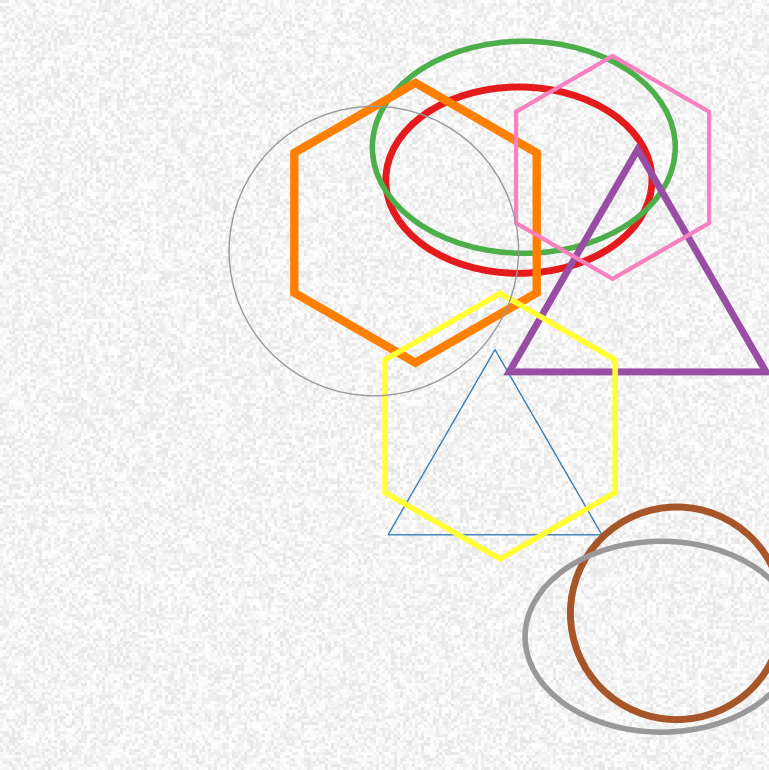[{"shape": "oval", "thickness": 2.5, "radius": 0.86, "center": [0.674, 0.766]}, {"shape": "triangle", "thickness": 0.5, "radius": 0.8, "center": [0.643, 0.386]}, {"shape": "oval", "thickness": 2, "radius": 0.98, "center": [0.68, 0.809]}, {"shape": "triangle", "thickness": 2.5, "radius": 0.96, "center": [0.828, 0.613]}, {"shape": "hexagon", "thickness": 3, "radius": 0.91, "center": [0.54, 0.711]}, {"shape": "hexagon", "thickness": 2, "radius": 0.86, "center": [0.65, 0.447]}, {"shape": "circle", "thickness": 2.5, "radius": 0.69, "center": [0.879, 0.204]}, {"shape": "hexagon", "thickness": 1.5, "radius": 0.72, "center": [0.796, 0.783]}, {"shape": "circle", "thickness": 0.5, "radius": 0.94, "center": [0.486, 0.674]}, {"shape": "oval", "thickness": 2, "radius": 0.89, "center": [0.859, 0.173]}]